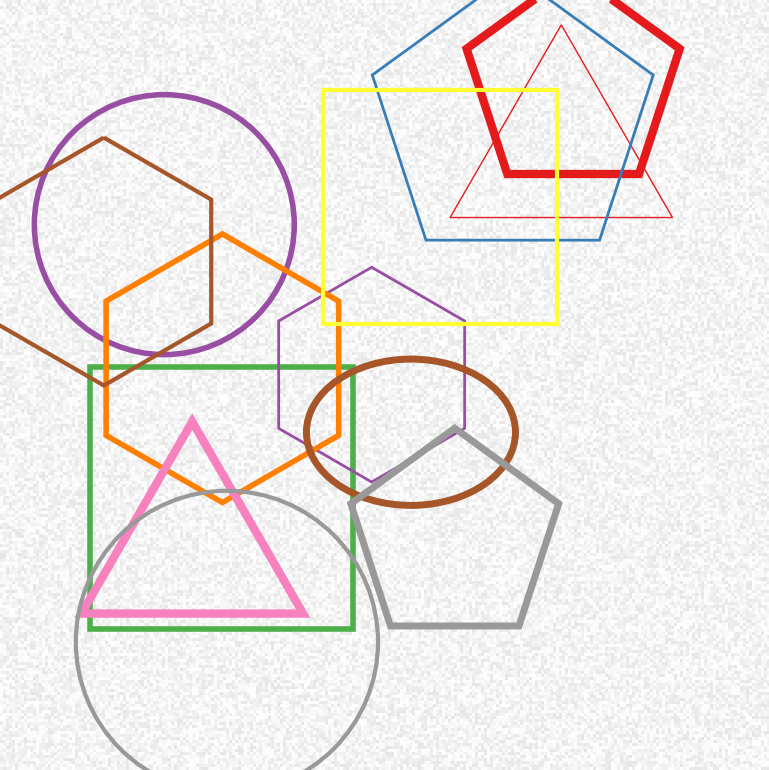[{"shape": "triangle", "thickness": 0.5, "radius": 0.83, "center": [0.729, 0.801]}, {"shape": "pentagon", "thickness": 3, "radius": 0.73, "center": [0.744, 0.892]}, {"shape": "pentagon", "thickness": 1, "radius": 0.96, "center": [0.666, 0.843]}, {"shape": "square", "thickness": 2, "radius": 0.85, "center": [0.288, 0.353]}, {"shape": "circle", "thickness": 2, "radius": 0.84, "center": [0.213, 0.708]}, {"shape": "hexagon", "thickness": 1, "radius": 0.7, "center": [0.483, 0.513]}, {"shape": "hexagon", "thickness": 2, "radius": 0.87, "center": [0.289, 0.522]}, {"shape": "square", "thickness": 1.5, "radius": 0.76, "center": [0.571, 0.731]}, {"shape": "hexagon", "thickness": 1.5, "radius": 0.81, "center": [0.135, 0.66]}, {"shape": "oval", "thickness": 2.5, "radius": 0.68, "center": [0.534, 0.439]}, {"shape": "triangle", "thickness": 3, "radius": 0.83, "center": [0.25, 0.286]}, {"shape": "circle", "thickness": 1.5, "radius": 0.98, "center": [0.295, 0.166]}, {"shape": "pentagon", "thickness": 2.5, "radius": 0.71, "center": [0.591, 0.302]}]